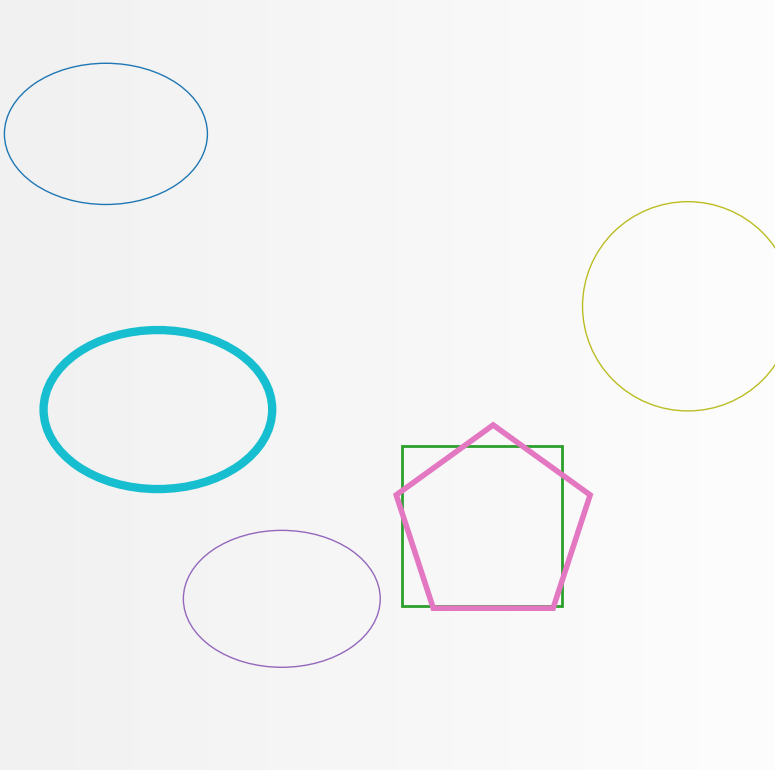[{"shape": "oval", "thickness": 0.5, "radius": 0.65, "center": [0.137, 0.826]}, {"shape": "square", "thickness": 1, "radius": 0.52, "center": [0.622, 0.317]}, {"shape": "oval", "thickness": 0.5, "radius": 0.64, "center": [0.364, 0.222]}, {"shape": "pentagon", "thickness": 2, "radius": 0.66, "center": [0.636, 0.317]}, {"shape": "circle", "thickness": 0.5, "radius": 0.68, "center": [0.888, 0.602]}, {"shape": "oval", "thickness": 3, "radius": 0.74, "center": [0.204, 0.468]}]